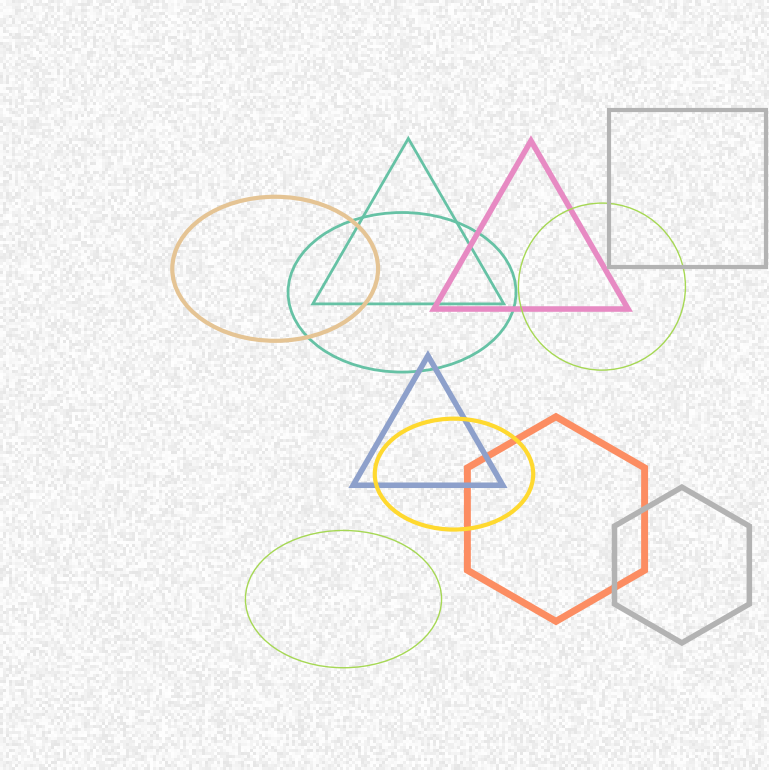[{"shape": "oval", "thickness": 1, "radius": 0.74, "center": [0.522, 0.62]}, {"shape": "triangle", "thickness": 1, "radius": 0.72, "center": [0.53, 0.677]}, {"shape": "hexagon", "thickness": 2.5, "radius": 0.66, "center": [0.722, 0.326]}, {"shape": "triangle", "thickness": 2, "radius": 0.56, "center": [0.556, 0.426]}, {"shape": "triangle", "thickness": 2, "radius": 0.73, "center": [0.69, 0.671]}, {"shape": "oval", "thickness": 0.5, "radius": 0.64, "center": [0.446, 0.222]}, {"shape": "circle", "thickness": 0.5, "radius": 0.54, "center": [0.782, 0.628]}, {"shape": "oval", "thickness": 1.5, "radius": 0.51, "center": [0.59, 0.384]}, {"shape": "oval", "thickness": 1.5, "radius": 0.67, "center": [0.357, 0.651]}, {"shape": "square", "thickness": 1.5, "radius": 0.51, "center": [0.893, 0.755]}, {"shape": "hexagon", "thickness": 2, "radius": 0.51, "center": [0.886, 0.266]}]